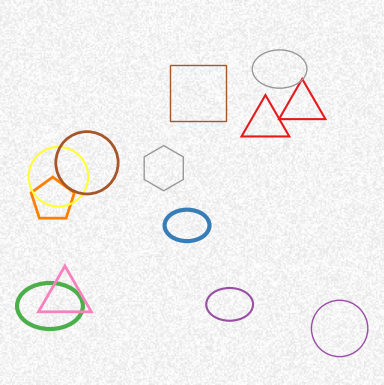[{"shape": "triangle", "thickness": 1.5, "radius": 0.36, "center": [0.689, 0.681]}, {"shape": "triangle", "thickness": 1.5, "radius": 0.35, "center": [0.785, 0.725]}, {"shape": "oval", "thickness": 3, "radius": 0.29, "center": [0.486, 0.415]}, {"shape": "oval", "thickness": 3, "radius": 0.43, "center": [0.13, 0.205]}, {"shape": "circle", "thickness": 1, "radius": 0.37, "center": [0.882, 0.147]}, {"shape": "oval", "thickness": 1.5, "radius": 0.3, "center": [0.596, 0.209]}, {"shape": "pentagon", "thickness": 2, "radius": 0.3, "center": [0.137, 0.481]}, {"shape": "circle", "thickness": 1.5, "radius": 0.39, "center": [0.152, 0.541]}, {"shape": "square", "thickness": 1, "radius": 0.37, "center": [0.515, 0.759]}, {"shape": "circle", "thickness": 2, "radius": 0.4, "center": [0.226, 0.577]}, {"shape": "triangle", "thickness": 2, "radius": 0.4, "center": [0.169, 0.23]}, {"shape": "hexagon", "thickness": 1, "radius": 0.29, "center": [0.425, 0.563]}, {"shape": "oval", "thickness": 1, "radius": 0.36, "center": [0.726, 0.821]}]